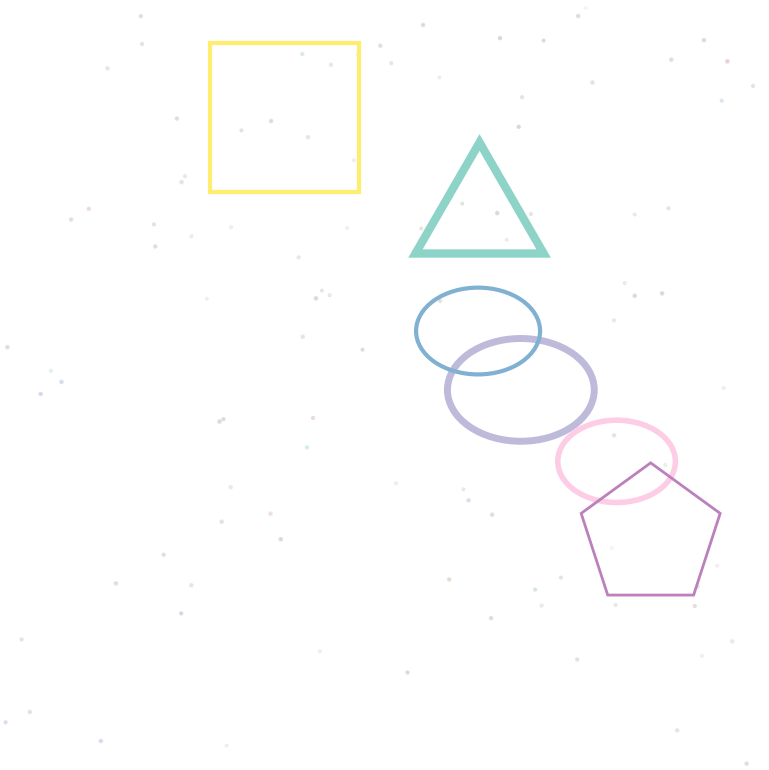[{"shape": "triangle", "thickness": 3, "radius": 0.48, "center": [0.623, 0.719]}, {"shape": "oval", "thickness": 2.5, "radius": 0.48, "center": [0.676, 0.494]}, {"shape": "oval", "thickness": 1.5, "radius": 0.4, "center": [0.621, 0.57]}, {"shape": "oval", "thickness": 2, "radius": 0.38, "center": [0.801, 0.401]}, {"shape": "pentagon", "thickness": 1, "radius": 0.47, "center": [0.845, 0.304]}, {"shape": "square", "thickness": 1.5, "radius": 0.48, "center": [0.369, 0.848]}]